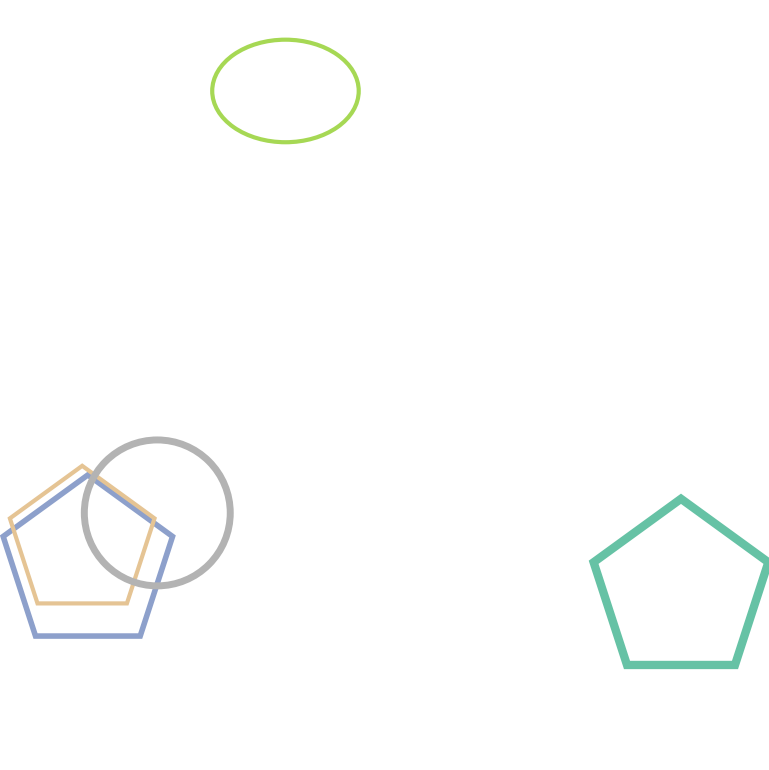[{"shape": "pentagon", "thickness": 3, "radius": 0.6, "center": [0.884, 0.233]}, {"shape": "pentagon", "thickness": 2, "radius": 0.58, "center": [0.114, 0.268]}, {"shape": "oval", "thickness": 1.5, "radius": 0.48, "center": [0.371, 0.882]}, {"shape": "pentagon", "thickness": 1.5, "radius": 0.49, "center": [0.107, 0.296]}, {"shape": "circle", "thickness": 2.5, "radius": 0.47, "center": [0.204, 0.334]}]